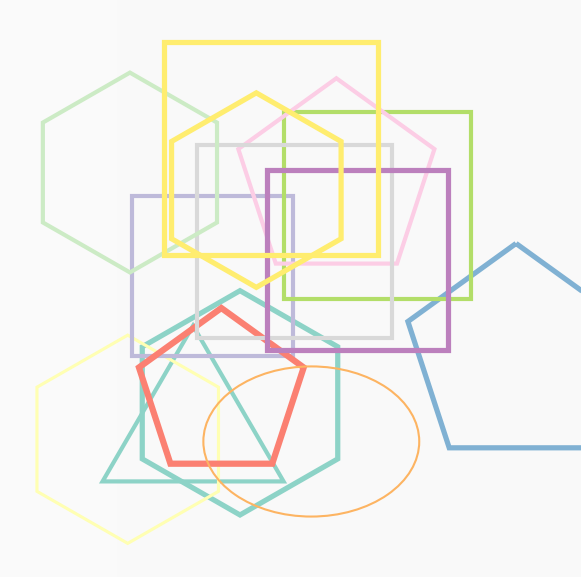[{"shape": "triangle", "thickness": 2, "radius": 0.9, "center": [0.332, 0.255]}, {"shape": "hexagon", "thickness": 2.5, "radius": 0.97, "center": [0.413, 0.302]}, {"shape": "hexagon", "thickness": 1.5, "radius": 0.9, "center": [0.22, 0.239]}, {"shape": "square", "thickness": 2, "radius": 0.69, "center": [0.365, 0.521]}, {"shape": "pentagon", "thickness": 3, "radius": 0.75, "center": [0.381, 0.317]}, {"shape": "pentagon", "thickness": 2.5, "radius": 0.98, "center": [0.888, 0.382]}, {"shape": "oval", "thickness": 1, "radius": 0.93, "center": [0.536, 0.235]}, {"shape": "square", "thickness": 2, "radius": 0.81, "center": [0.65, 0.643]}, {"shape": "pentagon", "thickness": 2, "radius": 0.89, "center": [0.579, 0.686]}, {"shape": "square", "thickness": 2, "radius": 0.84, "center": [0.507, 0.581]}, {"shape": "square", "thickness": 2.5, "radius": 0.78, "center": [0.616, 0.549]}, {"shape": "hexagon", "thickness": 2, "radius": 0.86, "center": [0.224, 0.7]}, {"shape": "hexagon", "thickness": 2.5, "radius": 0.84, "center": [0.441, 0.67]}, {"shape": "square", "thickness": 2.5, "radius": 0.92, "center": [0.466, 0.742]}]